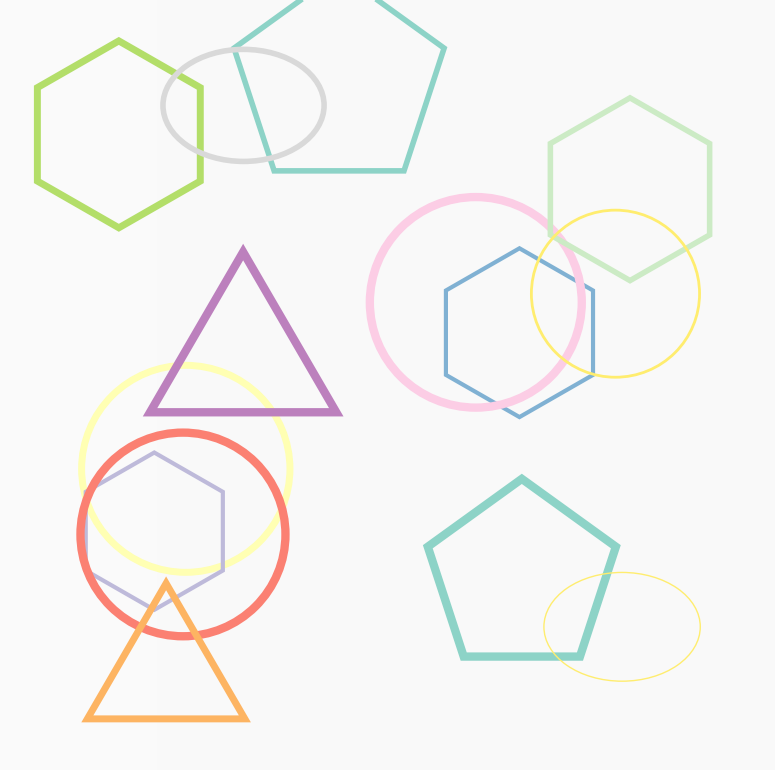[{"shape": "pentagon", "thickness": 2, "radius": 0.71, "center": [0.438, 0.893]}, {"shape": "pentagon", "thickness": 3, "radius": 0.64, "center": [0.673, 0.251]}, {"shape": "circle", "thickness": 2.5, "radius": 0.67, "center": [0.24, 0.391]}, {"shape": "hexagon", "thickness": 1.5, "radius": 0.51, "center": [0.199, 0.31]}, {"shape": "circle", "thickness": 3, "radius": 0.66, "center": [0.236, 0.306]}, {"shape": "hexagon", "thickness": 1.5, "radius": 0.55, "center": [0.67, 0.568]}, {"shape": "triangle", "thickness": 2.5, "radius": 0.59, "center": [0.214, 0.125]}, {"shape": "hexagon", "thickness": 2.5, "radius": 0.61, "center": [0.153, 0.826]}, {"shape": "circle", "thickness": 3, "radius": 0.68, "center": [0.614, 0.607]}, {"shape": "oval", "thickness": 2, "radius": 0.52, "center": [0.314, 0.863]}, {"shape": "triangle", "thickness": 3, "radius": 0.69, "center": [0.314, 0.534]}, {"shape": "hexagon", "thickness": 2, "radius": 0.59, "center": [0.813, 0.754]}, {"shape": "circle", "thickness": 1, "radius": 0.54, "center": [0.794, 0.619]}, {"shape": "oval", "thickness": 0.5, "radius": 0.5, "center": [0.803, 0.186]}]